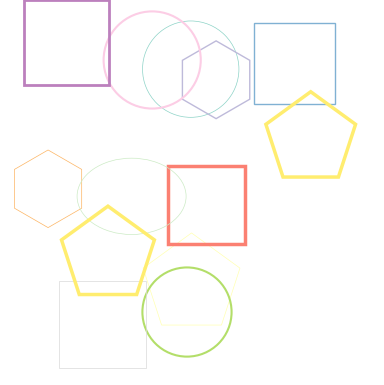[{"shape": "circle", "thickness": 0.5, "radius": 0.63, "center": [0.495, 0.82]}, {"shape": "pentagon", "thickness": 0.5, "radius": 0.66, "center": [0.497, 0.263]}, {"shape": "hexagon", "thickness": 1, "radius": 0.5, "center": [0.561, 0.793]}, {"shape": "square", "thickness": 2.5, "radius": 0.51, "center": [0.536, 0.467]}, {"shape": "square", "thickness": 1, "radius": 0.52, "center": [0.765, 0.835]}, {"shape": "hexagon", "thickness": 0.5, "radius": 0.5, "center": [0.125, 0.51]}, {"shape": "circle", "thickness": 1.5, "radius": 0.58, "center": [0.486, 0.19]}, {"shape": "circle", "thickness": 1.5, "radius": 0.63, "center": [0.395, 0.844]}, {"shape": "square", "thickness": 0.5, "radius": 0.56, "center": [0.266, 0.157]}, {"shape": "square", "thickness": 2, "radius": 0.55, "center": [0.173, 0.89]}, {"shape": "oval", "thickness": 0.5, "radius": 0.71, "center": [0.342, 0.49]}, {"shape": "pentagon", "thickness": 2.5, "radius": 0.61, "center": [0.807, 0.639]}, {"shape": "pentagon", "thickness": 2.5, "radius": 0.63, "center": [0.28, 0.338]}]